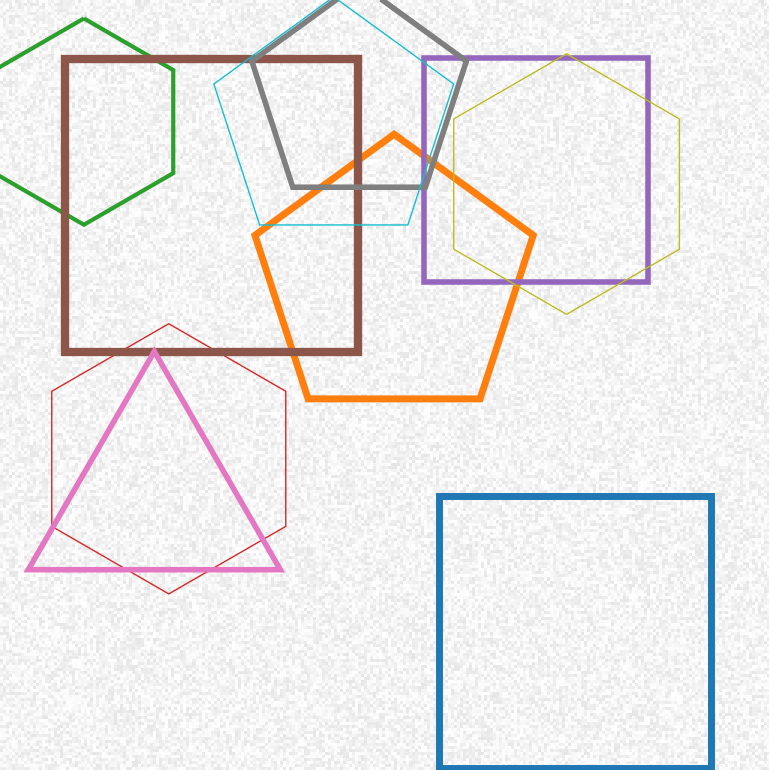[{"shape": "square", "thickness": 2.5, "radius": 0.88, "center": [0.746, 0.179]}, {"shape": "pentagon", "thickness": 2.5, "radius": 0.95, "center": [0.512, 0.636]}, {"shape": "hexagon", "thickness": 1.5, "radius": 0.67, "center": [0.109, 0.842]}, {"shape": "hexagon", "thickness": 0.5, "radius": 0.88, "center": [0.219, 0.404]}, {"shape": "square", "thickness": 2, "radius": 0.73, "center": [0.696, 0.779]}, {"shape": "square", "thickness": 3, "radius": 0.95, "center": [0.275, 0.733]}, {"shape": "triangle", "thickness": 2, "radius": 0.94, "center": [0.2, 0.355]}, {"shape": "pentagon", "thickness": 2, "radius": 0.73, "center": [0.466, 0.875]}, {"shape": "hexagon", "thickness": 0.5, "radius": 0.85, "center": [0.736, 0.761]}, {"shape": "pentagon", "thickness": 0.5, "radius": 0.82, "center": [0.433, 0.84]}]